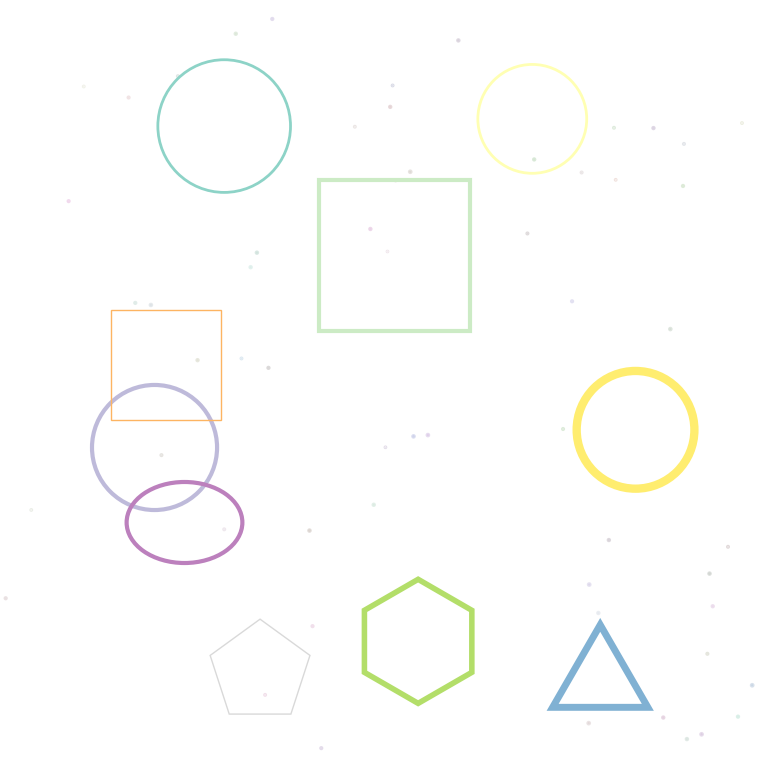[{"shape": "circle", "thickness": 1, "radius": 0.43, "center": [0.291, 0.836]}, {"shape": "circle", "thickness": 1, "radius": 0.35, "center": [0.691, 0.846]}, {"shape": "circle", "thickness": 1.5, "radius": 0.41, "center": [0.201, 0.419]}, {"shape": "triangle", "thickness": 2.5, "radius": 0.36, "center": [0.78, 0.117]}, {"shape": "square", "thickness": 0.5, "radius": 0.36, "center": [0.215, 0.525]}, {"shape": "hexagon", "thickness": 2, "radius": 0.4, "center": [0.543, 0.167]}, {"shape": "pentagon", "thickness": 0.5, "radius": 0.34, "center": [0.338, 0.128]}, {"shape": "oval", "thickness": 1.5, "radius": 0.38, "center": [0.24, 0.321]}, {"shape": "square", "thickness": 1.5, "radius": 0.49, "center": [0.512, 0.668]}, {"shape": "circle", "thickness": 3, "radius": 0.38, "center": [0.825, 0.442]}]